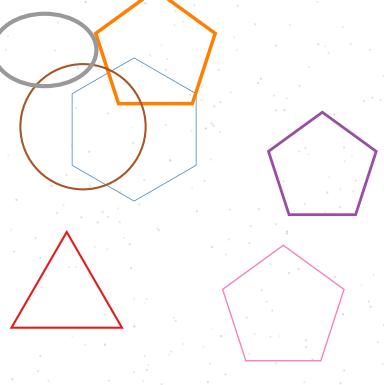[{"shape": "triangle", "thickness": 1.5, "radius": 0.83, "center": [0.173, 0.232]}, {"shape": "hexagon", "thickness": 0.5, "radius": 0.93, "center": [0.348, 0.664]}, {"shape": "pentagon", "thickness": 2, "radius": 0.74, "center": [0.837, 0.561]}, {"shape": "pentagon", "thickness": 2.5, "radius": 0.82, "center": [0.404, 0.863]}, {"shape": "circle", "thickness": 1.5, "radius": 0.81, "center": [0.216, 0.671]}, {"shape": "pentagon", "thickness": 1, "radius": 0.83, "center": [0.736, 0.197]}, {"shape": "oval", "thickness": 3, "radius": 0.67, "center": [0.116, 0.87]}]